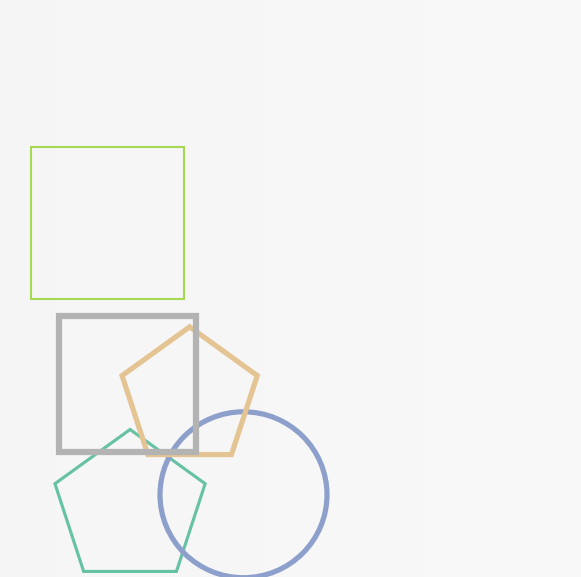[{"shape": "pentagon", "thickness": 1.5, "radius": 0.68, "center": [0.224, 0.12]}, {"shape": "circle", "thickness": 2.5, "radius": 0.72, "center": [0.419, 0.142]}, {"shape": "square", "thickness": 1, "radius": 0.66, "center": [0.185, 0.613]}, {"shape": "pentagon", "thickness": 2.5, "radius": 0.61, "center": [0.326, 0.311]}, {"shape": "square", "thickness": 3, "radius": 0.59, "center": [0.219, 0.334]}]